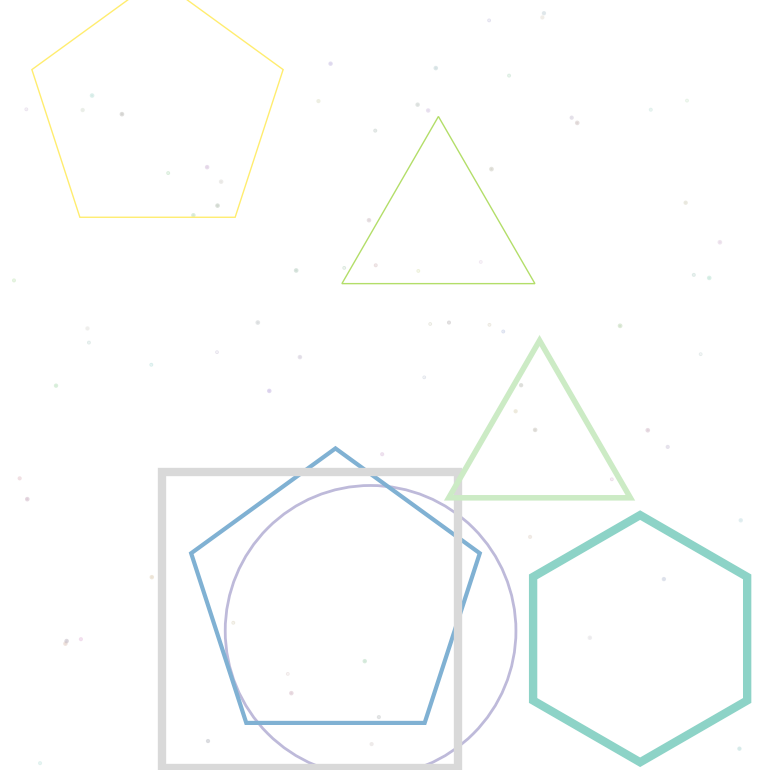[{"shape": "hexagon", "thickness": 3, "radius": 0.8, "center": [0.831, 0.171]}, {"shape": "circle", "thickness": 1, "radius": 0.94, "center": [0.481, 0.181]}, {"shape": "pentagon", "thickness": 1.5, "radius": 0.99, "center": [0.436, 0.221]}, {"shape": "triangle", "thickness": 0.5, "radius": 0.72, "center": [0.569, 0.704]}, {"shape": "square", "thickness": 3, "radius": 0.96, "center": [0.402, 0.195]}, {"shape": "triangle", "thickness": 2, "radius": 0.68, "center": [0.701, 0.422]}, {"shape": "pentagon", "thickness": 0.5, "radius": 0.86, "center": [0.205, 0.857]}]